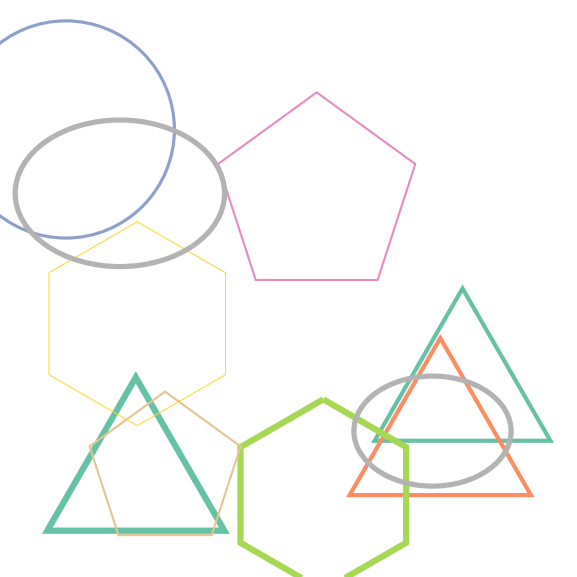[{"shape": "triangle", "thickness": 2, "radius": 0.88, "center": [0.801, 0.324]}, {"shape": "triangle", "thickness": 3, "radius": 0.89, "center": [0.235, 0.169]}, {"shape": "triangle", "thickness": 2, "radius": 0.91, "center": [0.762, 0.232]}, {"shape": "circle", "thickness": 1.5, "radius": 0.94, "center": [0.114, 0.775]}, {"shape": "pentagon", "thickness": 1, "radius": 0.9, "center": [0.548, 0.66]}, {"shape": "hexagon", "thickness": 3, "radius": 0.83, "center": [0.56, 0.142]}, {"shape": "hexagon", "thickness": 0.5, "radius": 0.88, "center": [0.238, 0.439]}, {"shape": "pentagon", "thickness": 1, "radius": 0.69, "center": [0.286, 0.184]}, {"shape": "oval", "thickness": 2.5, "radius": 0.68, "center": [0.749, 0.253]}, {"shape": "oval", "thickness": 2.5, "radius": 0.91, "center": [0.208, 0.664]}]